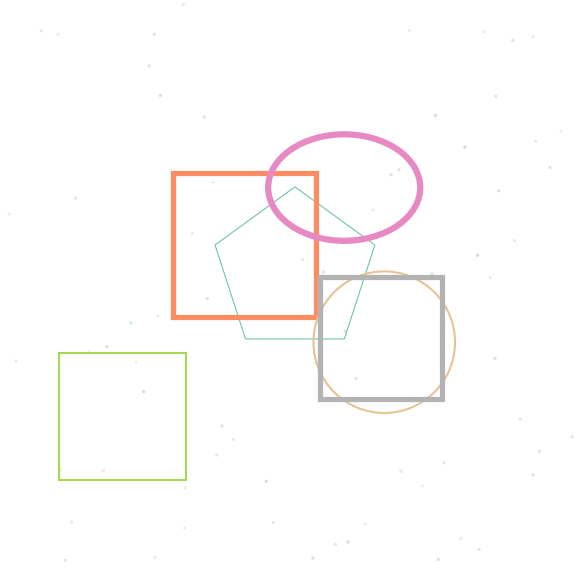[{"shape": "pentagon", "thickness": 0.5, "radius": 0.73, "center": [0.511, 0.53]}, {"shape": "square", "thickness": 2.5, "radius": 0.62, "center": [0.423, 0.575]}, {"shape": "oval", "thickness": 3, "radius": 0.66, "center": [0.596, 0.674]}, {"shape": "square", "thickness": 1, "radius": 0.55, "center": [0.212, 0.278]}, {"shape": "circle", "thickness": 1, "radius": 0.61, "center": [0.665, 0.407]}, {"shape": "square", "thickness": 2.5, "radius": 0.53, "center": [0.66, 0.414]}]